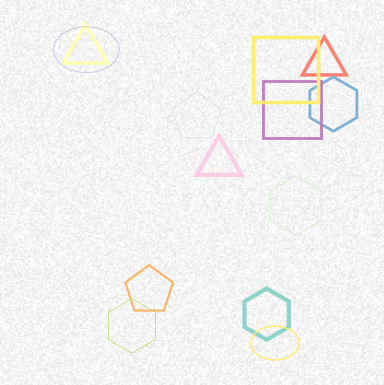[{"shape": "hexagon", "thickness": 3, "radius": 0.33, "center": [0.693, 0.184]}, {"shape": "triangle", "thickness": 2.5, "radius": 0.33, "center": [0.222, 0.87]}, {"shape": "oval", "thickness": 0.5, "radius": 0.43, "center": [0.225, 0.871]}, {"shape": "triangle", "thickness": 2.5, "radius": 0.33, "center": [0.842, 0.838]}, {"shape": "hexagon", "thickness": 2, "radius": 0.35, "center": [0.866, 0.73]}, {"shape": "pentagon", "thickness": 1.5, "radius": 0.33, "center": [0.387, 0.246]}, {"shape": "hexagon", "thickness": 0.5, "radius": 0.35, "center": [0.343, 0.154]}, {"shape": "triangle", "thickness": 3, "radius": 0.34, "center": [0.569, 0.58]}, {"shape": "pentagon", "thickness": 0.5, "radius": 0.33, "center": [0.511, 0.696]}, {"shape": "square", "thickness": 2, "radius": 0.37, "center": [0.758, 0.715]}, {"shape": "hexagon", "thickness": 0.5, "radius": 0.38, "center": [0.768, 0.466]}, {"shape": "square", "thickness": 2.5, "radius": 0.42, "center": [0.741, 0.819]}, {"shape": "oval", "thickness": 1, "radius": 0.31, "center": [0.714, 0.109]}]